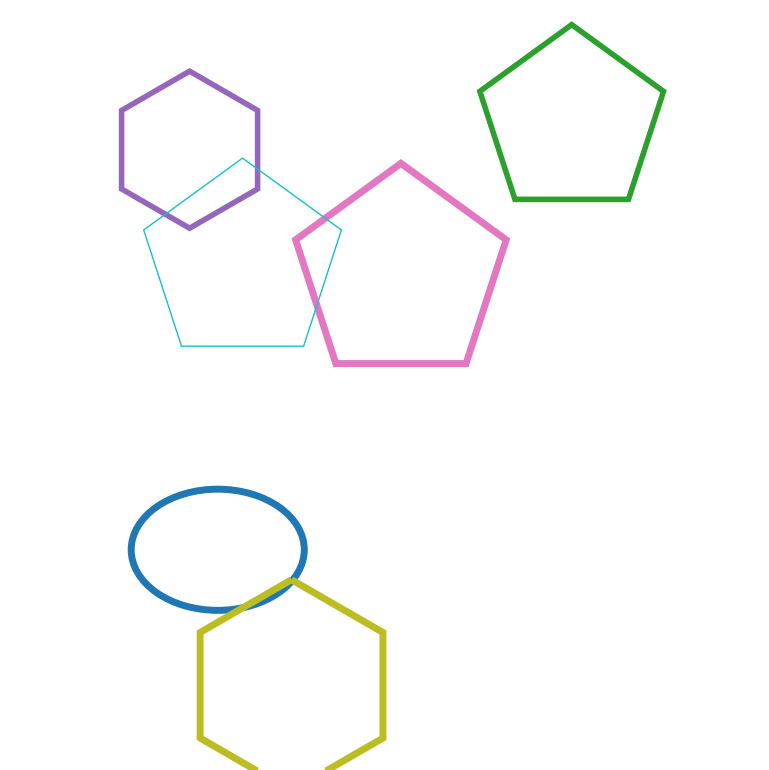[{"shape": "oval", "thickness": 2.5, "radius": 0.56, "center": [0.283, 0.286]}, {"shape": "pentagon", "thickness": 2, "radius": 0.63, "center": [0.742, 0.843]}, {"shape": "hexagon", "thickness": 2, "radius": 0.51, "center": [0.246, 0.806]}, {"shape": "pentagon", "thickness": 2.5, "radius": 0.72, "center": [0.521, 0.644]}, {"shape": "hexagon", "thickness": 2.5, "radius": 0.69, "center": [0.379, 0.11]}, {"shape": "pentagon", "thickness": 0.5, "radius": 0.67, "center": [0.315, 0.66]}]